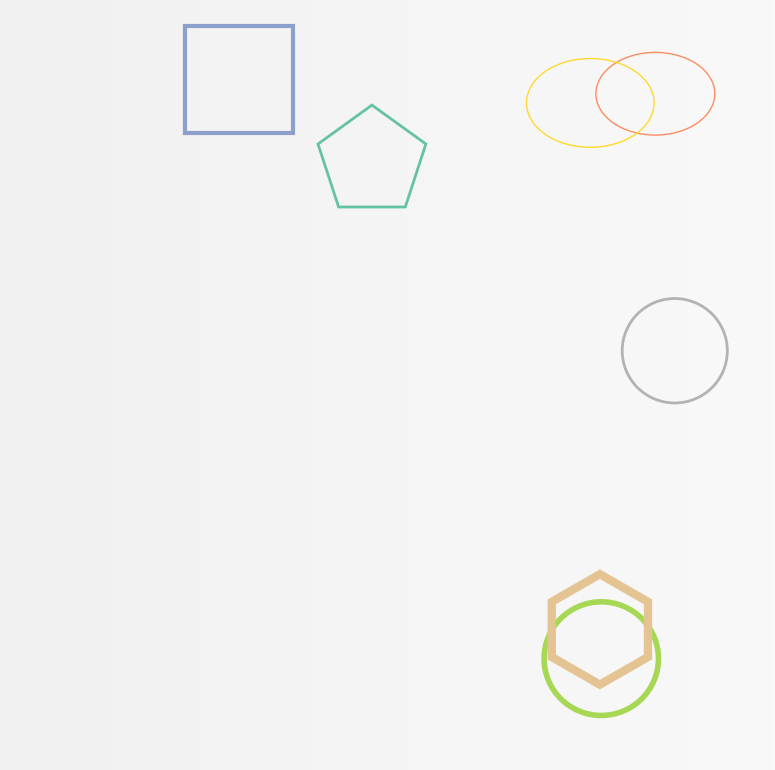[{"shape": "pentagon", "thickness": 1, "radius": 0.37, "center": [0.48, 0.79]}, {"shape": "oval", "thickness": 0.5, "radius": 0.38, "center": [0.846, 0.878]}, {"shape": "square", "thickness": 1.5, "radius": 0.35, "center": [0.309, 0.897]}, {"shape": "circle", "thickness": 2, "radius": 0.37, "center": [0.776, 0.145]}, {"shape": "oval", "thickness": 0.5, "radius": 0.41, "center": [0.762, 0.866]}, {"shape": "hexagon", "thickness": 3, "radius": 0.36, "center": [0.774, 0.183]}, {"shape": "circle", "thickness": 1, "radius": 0.34, "center": [0.871, 0.544]}]